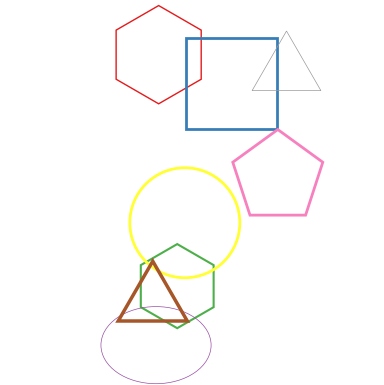[{"shape": "hexagon", "thickness": 1, "radius": 0.64, "center": [0.412, 0.858]}, {"shape": "square", "thickness": 2, "radius": 0.59, "center": [0.601, 0.783]}, {"shape": "hexagon", "thickness": 1.5, "radius": 0.55, "center": [0.46, 0.257]}, {"shape": "oval", "thickness": 0.5, "radius": 0.72, "center": [0.405, 0.104]}, {"shape": "circle", "thickness": 2, "radius": 0.71, "center": [0.48, 0.421]}, {"shape": "triangle", "thickness": 2.5, "radius": 0.52, "center": [0.397, 0.218]}, {"shape": "pentagon", "thickness": 2, "radius": 0.61, "center": [0.722, 0.541]}, {"shape": "triangle", "thickness": 0.5, "radius": 0.52, "center": [0.744, 0.816]}]